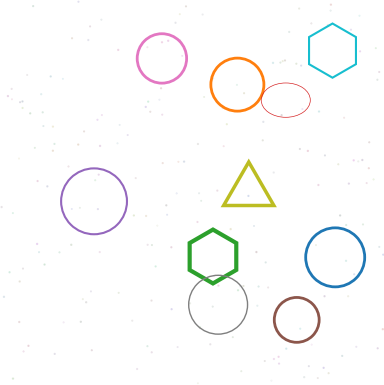[{"shape": "circle", "thickness": 2, "radius": 0.38, "center": [0.871, 0.332]}, {"shape": "circle", "thickness": 2, "radius": 0.34, "center": [0.617, 0.78]}, {"shape": "hexagon", "thickness": 3, "radius": 0.35, "center": [0.553, 0.334]}, {"shape": "oval", "thickness": 0.5, "radius": 0.32, "center": [0.742, 0.74]}, {"shape": "circle", "thickness": 1.5, "radius": 0.43, "center": [0.244, 0.477]}, {"shape": "circle", "thickness": 2, "radius": 0.29, "center": [0.771, 0.169]}, {"shape": "circle", "thickness": 2, "radius": 0.32, "center": [0.421, 0.848]}, {"shape": "circle", "thickness": 1, "radius": 0.38, "center": [0.567, 0.209]}, {"shape": "triangle", "thickness": 2.5, "radius": 0.38, "center": [0.646, 0.504]}, {"shape": "hexagon", "thickness": 1.5, "radius": 0.35, "center": [0.864, 0.869]}]